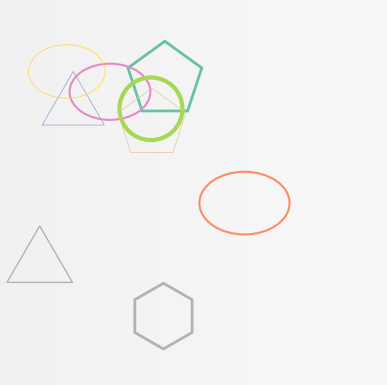[{"shape": "pentagon", "thickness": 2, "radius": 0.5, "center": [0.425, 0.793]}, {"shape": "oval", "thickness": 1.5, "radius": 0.58, "center": [0.631, 0.472]}, {"shape": "triangle", "thickness": 0.5, "radius": 0.46, "center": [0.189, 0.722]}, {"shape": "oval", "thickness": 1.5, "radius": 0.52, "center": [0.284, 0.762]}, {"shape": "circle", "thickness": 3, "radius": 0.41, "center": [0.39, 0.717]}, {"shape": "oval", "thickness": 0.5, "radius": 0.5, "center": [0.172, 0.814]}, {"shape": "pentagon", "thickness": 0.5, "radius": 0.46, "center": [0.392, 0.678]}, {"shape": "hexagon", "thickness": 2, "radius": 0.43, "center": [0.422, 0.179]}, {"shape": "triangle", "thickness": 1, "radius": 0.49, "center": [0.102, 0.315]}]